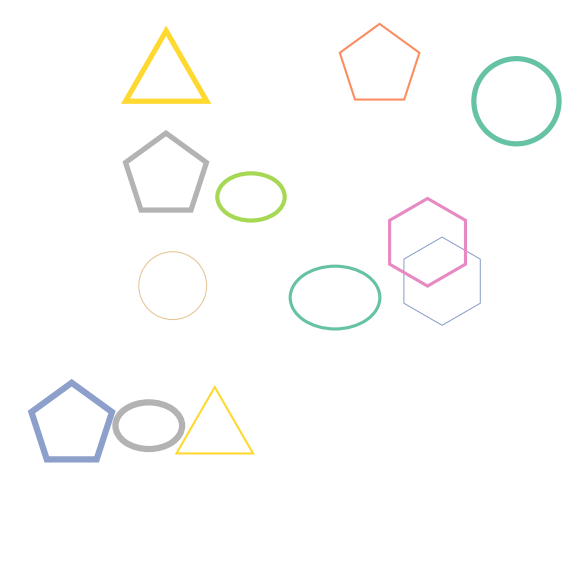[{"shape": "oval", "thickness": 1.5, "radius": 0.39, "center": [0.58, 0.484]}, {"shape": "circle", "thickness": 2.5, "radius": 0.37, "center": [0.894, 0.824]}, {"shape": "pentagon", "thickness": 1, "radius": 0.36, "center": [0.657, 0.885]}, {"shape": "pentagon", "thickness": 3, "radius": 0.37, "center": [0.124, 0.263]}, {"shape": "hexagon", "thickness": 0.5, "radius": 0.38, "center": [0.766, 0.512]}, {"shape": "hexagon", "thickness": 1.5, "radius": 0.38, "center": [0.74, 0.58]}, {"shape": "oval", "thickness": 2, "radius": 0.29, "center": [0.435, 0.658]}, {"shape": "triangle", "thickness": 1, "radius": 0.38, "center": [0.372, 0.252]}, {"shape": "triangle", "thickness": 2.5, "radius": 0.41, "center": [0.288, 0.865]}, {"shape": "circle", "thickness": 0.5, "radius": 0.29, "center": [0.299, 0.504]}, {"shape": "oval", "thickness": 3, "radius": 0.29, "center": [0.258, 0.262]}, {"shape": "pentagon", "thickness": 2.5, "radius": 0.37, "center": [0.287, 0.695]}]